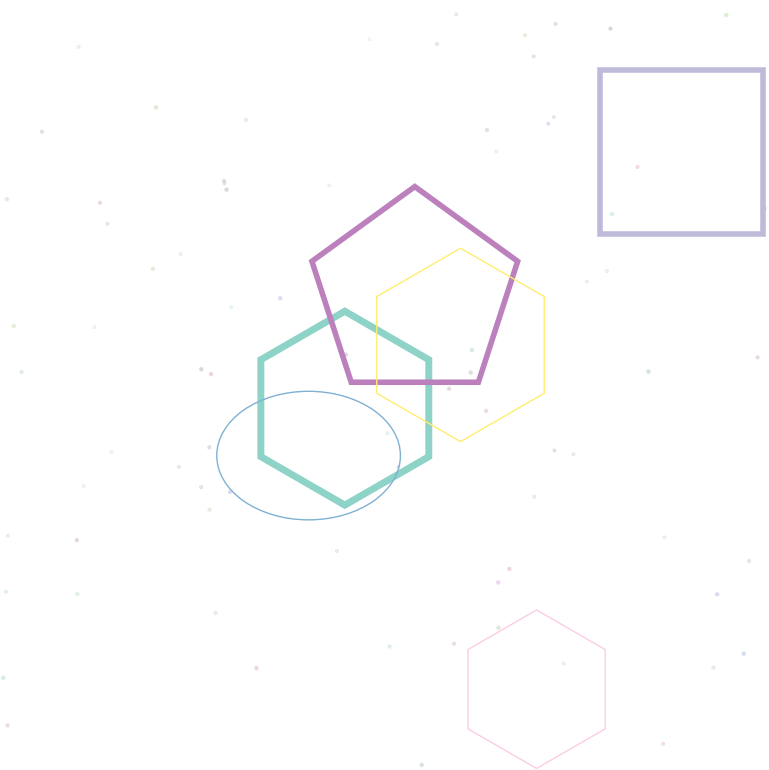[{"shape": "hexagon", "thickness": 2.5, "radius": 0.63, "center": [0.448, 0.47]}, {"shape": "square", "thickness": 2, "radius": 0.53, "center": [0.886, 0.803]}, {"shape": "oval", "thickness": 0.5, "radius": 0.6, "center": [0.401, 0.408]}, {"shape": "hexagon", "thickness": 0.5, "radius": 0.51, "center": [0.697, 0.105]}, {"shape": "pentagon", "thickness": 2, "radius": 0.7, "center": [0.539, 0.617]}, {"shape": "hexagon", "thickness": 0.5, "radius": 0.63, "center": [0.598, 0.552]}]